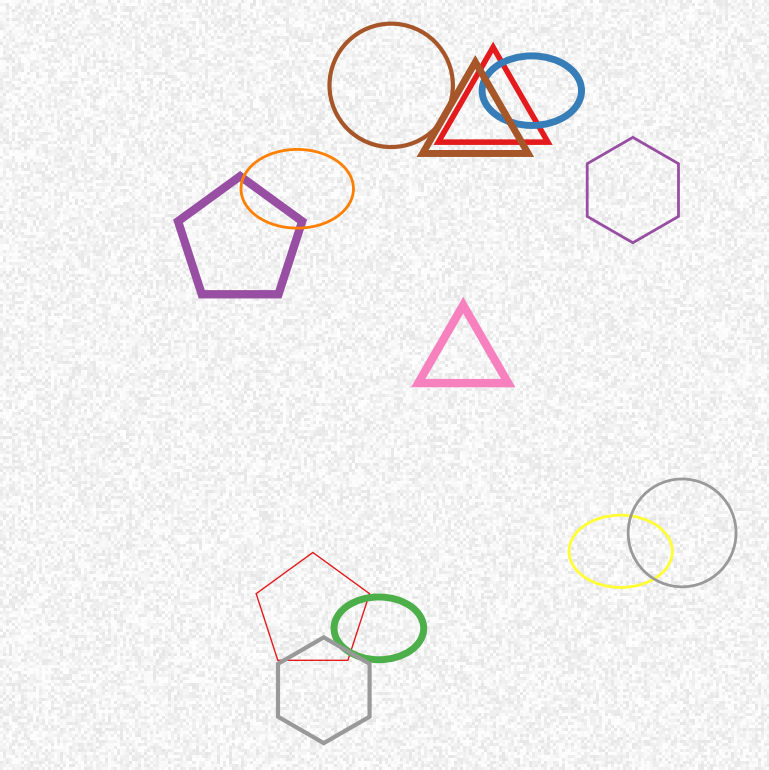[{"shape": "triangle", "thickness": 2, "radius": 0.41, "center": [0.64, 0.856]}, {"shape": "pentagon", "thickness": 0.5, "radius": 0.39, "center": [0.406, 0.205]}, {"shape": "oval", "thickness": 2.5, "radius": 0.32, "center": [0.691, 0.882]}, {"shape": "oval", "thickness": 2.5, "radius": 0.29, "center": [0.492, 0.184]}, {"shape": "pentagon", "thickness": 3, "radius": 0.42, "center": [0.312, 0.686]}, {"shape": "hexagon", "thickness": 1, "radius": 0.34, "center": [0.822, 0.753]}, {"shape": "oval", "thickness": 1, "radius": 0.37, "center": [0.386, 0.755]}, {"shape": "oval", "thickness": 1, "radius": 0.34, "center": [0.806, 0.284]}, {"shape": "circle", "thickness": 1.5, "radius": 0.4, "center": [0.508, 0.889]}, {"shape": "triangle", "thickness": 2.5, "radius": 0.4, "center": [0.617, 0.84]}, {"shape": "triangle", "thickness": 3, "radius": 0.34, "center": [0.602, 0.536]}, {"shape": "circle", "thickness": 1, "radius": 0.35, "center": [0.886, 0.308]}, {"shape": "hexagon", "thickness": 1.5, "radius": 0.34, "center": [0.421, 0.104]}]